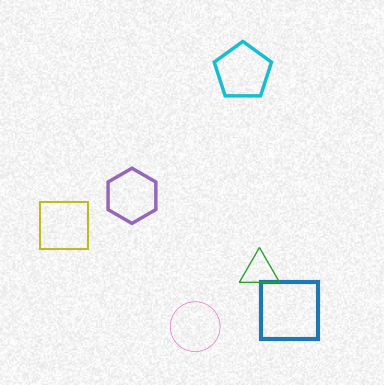[{"shape": "square", "thickness": 3, "radius": 0.37, "center": [0.752, 0.194]}, {"shape": "triangle", "thickness": 1, "radius": 0.3, "center": [0.674, 0.297]}, {"shape": "hexagon", "thickness": 2.5, "radius": 0.36, "center": [0.343, 0.491]}, {"shape": "circle", "thickness": 0.5, "radius": 0.32, "center": [0.507, 0.152]}, {"shape": "square", "thickness": 1.5, "radius": 0.31, "center": [0.166, 0.415]}, {"shape": "pentagon", "thickness": 2.5, "radius": 0.39, "center": [0.631, 0.814]}]